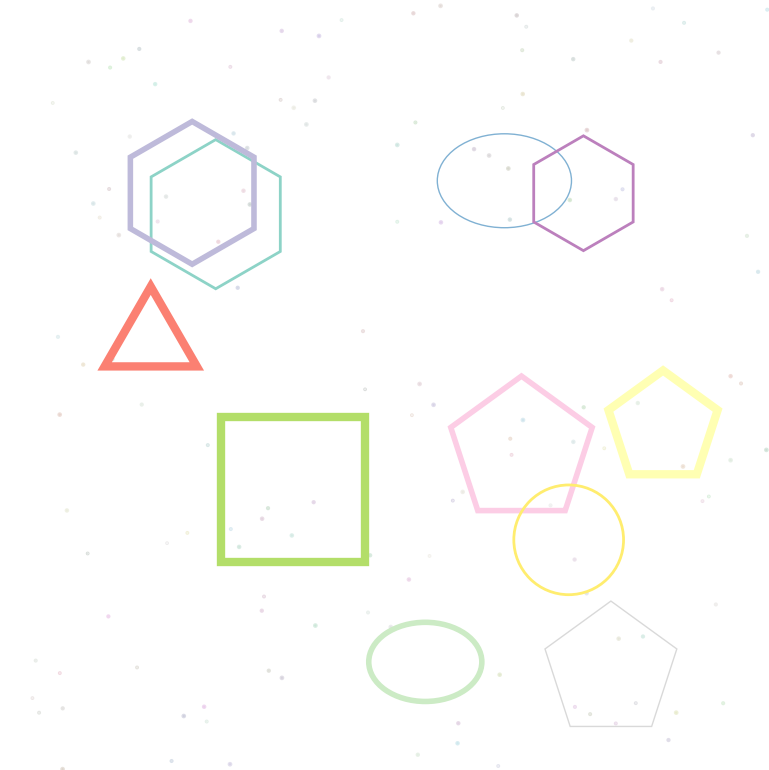[{"shape": "hexagon", "thickness": 1, "radius": 0.48, "center": [0.28, 0.722]}, {"shape": "pentagon", "thickness": 3, "radius": 0.37, "center": [0.861, 0.444]}, {"shape": "hexagon", "thickness": 2, "radius": 0.46, "center": [0.25, 0.75]}, {"shape": "triangle", "thickness": 3, "radius": 0.35, "center": [0.196, 0.559]}, {"shape": "oval", "thickness": 0.5, "radius": 0.44, "center": [0.655, 0.765]}, {"shape": "square", "thickness": 3, "radius": 0.47, "center": [0.38, 0.364]}, {"shape": "pentagon", "thickness": 2, "radius": 0.48, "center": [0.677, 0.415]}, {"shape": "pentagon", "thickness": 0.5, "radius": 0.45, "center": [0.793, 0.129]}, {"shape": "hexagon", "thickness": 1, "radius": 0.37, "center": [0.758, 0.749]}, {"shape": "oval", "thickness": 2, "radius": 0.37, "center": [0.552, 0.14]}, {"shape": "circle", "thickness": 1, "radius": 0.36, "center": [0.739, 0.299]}]